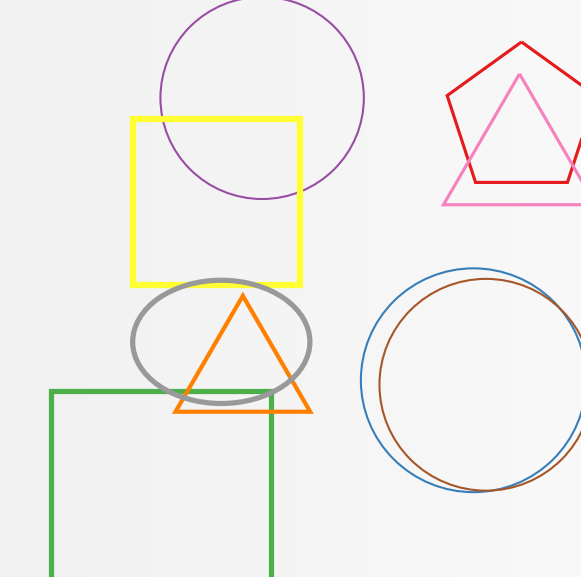[{"shape": "pentagon", "thickness": 1.5, "radius": 0.67, "center": [0.897, 0.792]}, {"shape": "circle", "thickness": 1, "radius": 0.97, "center": [0.815, 0.341]}, {"shape": "square", "thickness": 2.5, "radius": 0.94, "center": [0.277, 0.134]}, {"shape": "circle", "thickness": 1, "radius": 0.87, "center": [0.451, 0.829]}, {"shape": "triangle", "thickness": 2, "radius": 0.67, "center": [0.418, 0.353]}, {"shape": "square", "thickness": 3, "radius": 0.72, "center": [0.373, 0.65]}, {"shape": "circle", "thickness": 1, "radius": 0.92, "center": [0.836, 0.333]}, {"shape": "triangle", "thickness": 1.5, "radius": 0.76, "center": [0.894, 0.72]}, {"shape": "oval", "thickness": 2.5, "radius": 0.76, "center": [0.381, 0.407]}]